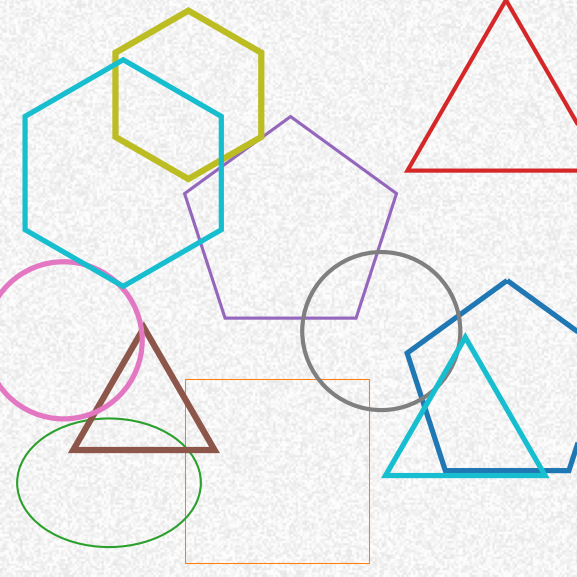[{"shape": "pentagon", "thickness": 2.5, "radius": 0.91, "center": [0.878, 0.331]}, {"shape": "square", "thickness": 0.5, "radius": 0.8, "center": [0.479, 0.184]}, {"shape": "oval", "thickness": 1, "radius": 0.8, "center": [0.189, 0.163]}, {"shape": "triangle", "thickness": 2, "radius": 0.98, "center": [0.876, 0.802]}, {"shape": "pentagon", "thickness": 1.5, "radius": 0.96, "center": [0.503, 0.604]}, {"shape": "triangle", "thickness": 3, "radius": 0.71, "center": [0.249, 0.291]}, {"shape": "circle", "thickness": 2.5, "radius": 0.68, "center": [0.11, 0.41]}, {"shape": "circle", "thickness": 2, "radius": 0.68, "center": [0.66, 0.426]}, {"shape": "hexagon", "thickness": 3, "radius": 0.73, "center": [0.326, 0.835]}, {"shape": "hexagon", "thickness": 2.5, "radius": 0.98, "center": [0.213, 0.699]}, {"shape": "triangle", "thickness": 2.5, "radius": 0.8, "center": [0.806, 0.255]}]